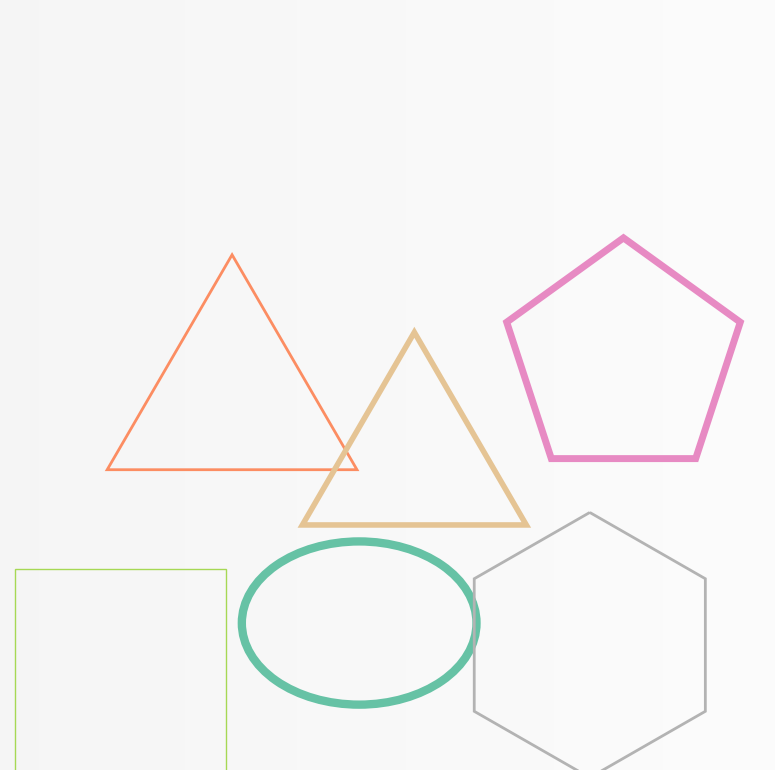[{"shape": "oval", "thickness": 3, "radius": 0.76, "center": [0.463, 0.191]}, {"shape": "triangle", "thickness": 1, "radius": 0.93, "center": [0.299, 0.483]}, {"shape": "pentagon", "thickness": 2.5, "radius": 0.79, "center": [0.805, 0.533]}, {"shape": "square", "thickness": 0.5, "radius": 0.68, "center": [0.156, 0.125]}, {"shape": "triangle", "thickness": 2, "radius": 0.83, "center": [0.535, 0.402]}, {"shape": "hexagon", "thickness": 1, "radius": 0.86, "center": [0.761, 0.162]}]